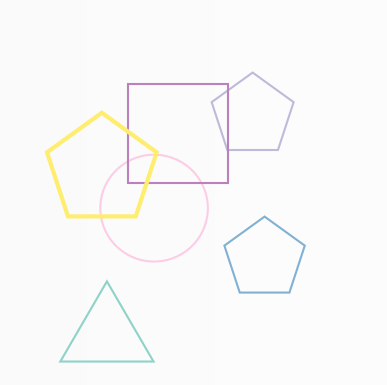[{"shape": "triangle", "thickness": 1.5, "radius": 0.69, "center": [0.276, 0.13]}, {"shape": "pentagon", "thickness": 1.5, "radius": 0.56, "center": [0.652, 0.7]}, {"shape": "pentagon", "thickness": 1.5, "radius": 0.55, "center": [0.683, 0.328]}, {"shape": "circle", "thickness": 1.5, "radius": 0.69, "center": [0.398, 0.459]}, {"shape": "square", "thickness": 1.5, "radius": 0.65, "center": [0.459, 0.653]}, {"shape": "pentagon", "thickness": 3, "radius": 0.74, "center": [0.263, 0.558]}]